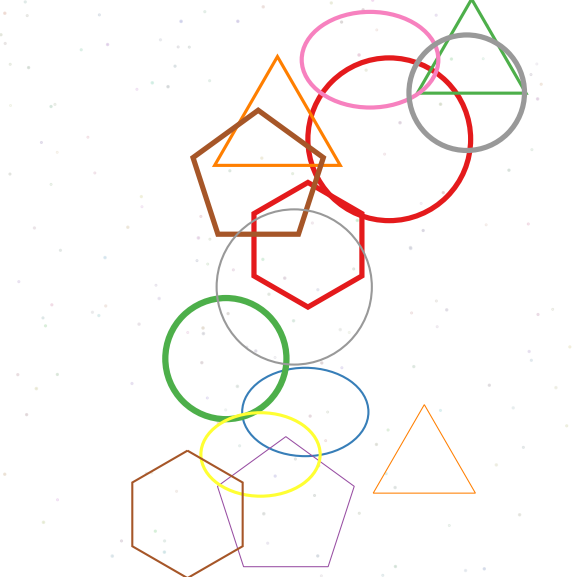[{"shape": "circle", "thickness": 2.5, "radius": 0.7, "center": [0.674, 0.758]}, {"shape": "hexagon", "thickness": 2.5, "radius": 0.54, "center": [0.533, 0.575]}, {"shape": "oval", "thickness": 1, "radius": 0.55, "center": [0.529, 0.286]}, {"shape": "triangle", "thickness": 1.5, "radius": 0.54, "center": [0.817, 0.892]}, {"shape": "circle", "thickness": 3, "radius": 0.52, "center": [0.391, 0.378]}, {"shape": "pentagon", "thickness": 0.5, "radius": 0.62, "center": [0.495, 0.119]}, {"shape": "triangle", "thickness": 0.5, "radius": 0.51, "center": [0.735, 0.196]}, {"shape": "triangle", "thickness": 1.5, "radius": 0.63, "center": [0.48, 0.776]}, {"shape": "oval", "thickness": 1.5, "radius": 0.52, "center": [0.451, 0.212]}, {"shape": "hexagon", "thickness": 1, "radius": 0.55, "center": [0.325, 0.108]}, {"shape": "pentagon", "thickness": 2.5, "radius": 0.59, "center": [0.447, 0.69]}, {"shape": "oval", "thickness": 2, "radius": 0.59, "center": [0.641, 0.896]}, {"shape": "circle", "thickness": 2.5, "radius": 0.5, "center": [0.808, 0.839]}, {"shape": "circle", "thickness": 1, "radius": 0.67, "center": [0.509, 0.502]}]